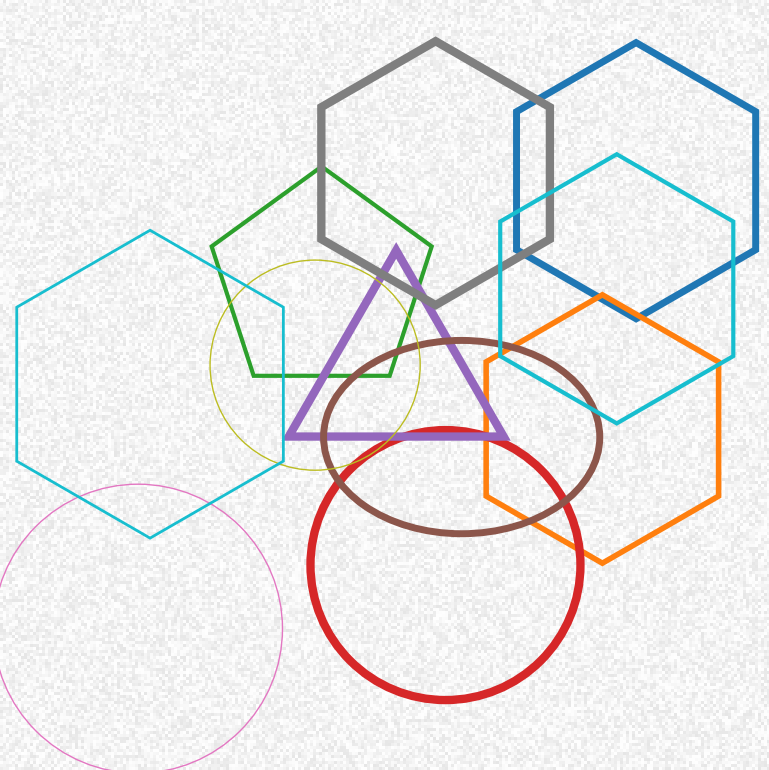[{"shape": "hexagon", "thickness": 2.5, "radius": 0.9, "center": [0.826, 0.765]}, {"shape": "hexagon", "thickness": 2, "radius": 0.87, "center": [0.782, 0.443]}, {"shape": "pentagon", "thickness": 1.5, "radius": 0.75, "center": [0.418, 0.634]}, {"shape": "circle", "thickness": 3, "radius": 0.88, "center": [0.579, 0.266]}, {"shape": "triangle", "thickness": 3, "radius": 0.81, "center": [0.515, 0.514]}, {"shape": "oval", "thickness": 2.5, "radius": 0.9, "center": [0.6, 0.432]}, {"shape": "circle", "thickness": 0.5, "radius": 0.94, "center": [0.179, 0.184]}, {"shape": "hexagon", "thickness": 3, "radius": 0.86, "center": [0.566, 0.775]}, {"shape": "circle", "thickness": 0.5, "radius": 0.68, "center": [0.409, 0.526]}, {"shape": "hexagon", "thickness": 1, "radius": 1.0, "center": [0.195, 0.501]}, {"shape": "hexagon", "thickness": 1.5, "radius": 0.87, "center": [0.801, 0.625]}]